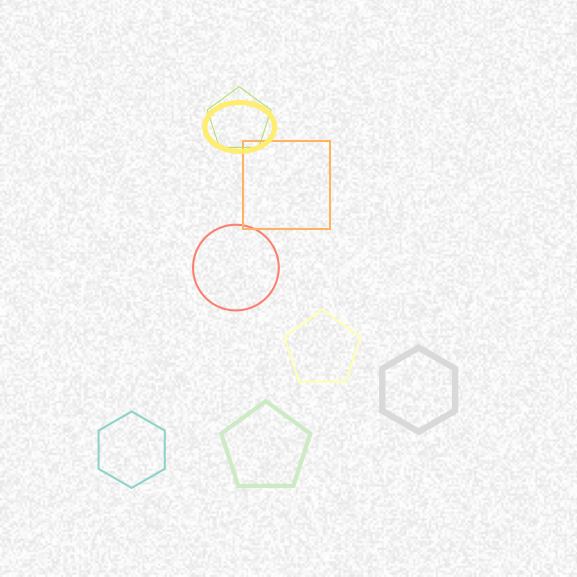[{"shape": "hexagon", "thickness": 1, "radius": 0.33, "center": [0.228, 0.22]}, {"shape": "pentagon", "thickness": 1, "radius": 0.35, "center": [0.558, 0.394]}, {"shape": "circle", "thickness": 1, "radius": 0.37, "center": [0.409, 0.536]}, {"shape": "square", "thickness": 1, "radius": 0.38, "center": [0.496, 0.679]}, {"shape": "pentagon", "thickness": 0.5, "radius": 0.29, "center": [0.414, 0.791]}, {"shape": "hexagon", "thickness": 3, "radius": 0.36, "center": [0.725, 0.324]}, {"shape": "pentagon", "thickness": 2, "radius": 0.41, "center": [0.46, 0.223]}, {"shape": "oval", "thickness": 2.5, "radius": 0.3, "center": [0.415, 0.779]}]